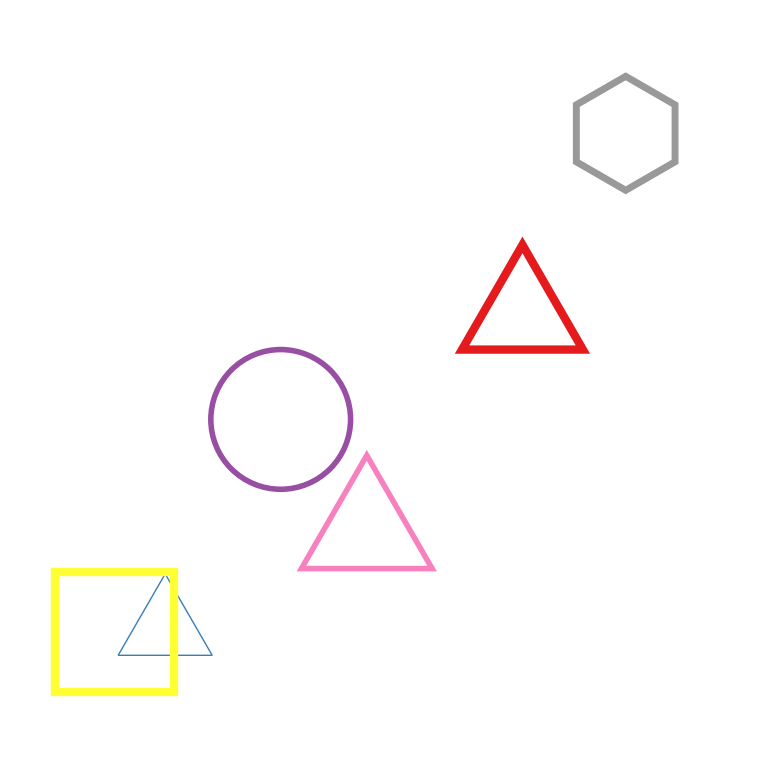[{"shape": "triangle", "thickness": 3, "radius": 0.45, "center": [0.679, 0.591]}, {"shape": "triangle", "thickness": 0.5, "radius": 0.35, "center": [0.215, 0.184]}, {"shape": "circle", "thickness": 2, "radius": 0.45, "center": [0.365, 0.455]}, {"shape": "square", "thickness": 3, "radius": 0.39, "center": [0.149, 0.179]}, {"shape": "triangle", "thickness": 2, "radius": 0.49, "center": [0.476, 0.311]}, {"shape": "hexagon", "thickness": 2.5, "radius": 0.37, "center": [0.813, 0.827]}]